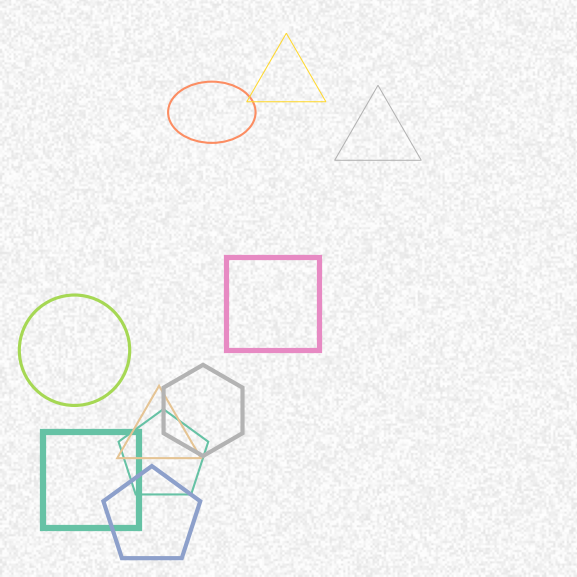[{"shape": "pentagon", "thickness": 1, "radius": 0.41, "center": [0.283, 0.209]}, {"shape": "square", "thickness": 3, "radius": 0.42, "center": [0.157, 0.168]}, {"shape": "oval", "thickness": 1, "radius": 0.38, "center": [0.367, 0.805]}, {"shape": "pentagon", "thickness": 2, "radius": 0.44, "center": [0.263, 0.104]}, {"shape": "square", "thickness": 2.5, "radius": 0.4, "center": [0.472, 0.474]}, {"shape": "circle", "thickness": 1.5, "radius": 0.48, "center": [0.129, 0.393]}, {"shape": "triangle", "thickness": 0.5, "radius": 0.4, "center": [0.496, 0.863]}, {"shape": "triangle", "thickness": 1, "radius": 0.42, "center": [0.275, 0.248]}, {"shape": "hexagon", "thickness": 2, "radius": 0.39, "center": [0.352, 0.288]}, {"shape": "triangle", "thickness": 0.5, "radius": 0.43, "center": [0.655, 0.765]}]